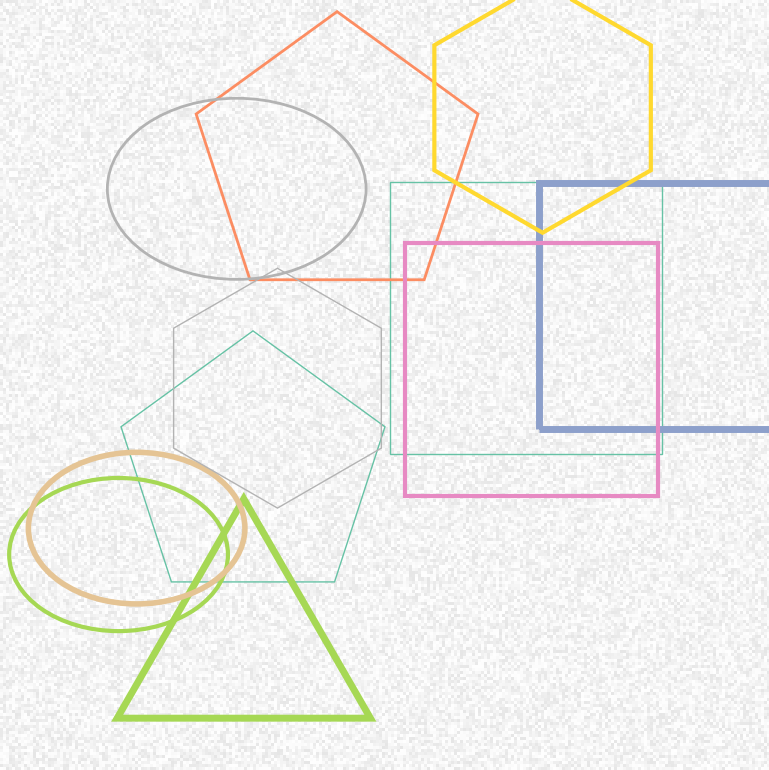[{"shape": "square", "thickness": 0.5, "radius": 0.88, "center": [0.683, 0.586]}, {"shape": "pentagon", "thickness": 0.5, "radius": 0.9, "center": [0.329, 0.39]}, {"shape": "pentagon", "thickness": 1, "radius": 0.96, "center": [0.438, 0.792]}, {"shape": "square", "thickness": 2.5, "radius": 0.8, "center": [0.86, 0.602]}, {"shape": "square", "thickness": 1.5, "radius": 0.82, "center": [0.69, 0.52]}, {"shape": "triangle", "thickness": 2.5, "radius": 0.95, "center": [0.317, 0.162]}, {"shape": "oval", "thickness": 1.5, "radius": 0.71, "center": [0.154, 0.28]}, {"shape": "hexagon", "thickness": 1.5, "radius": 0.81, "center": [0.705, 0.86]}, {"shape": "oval", "thickness": 2, "radius": 0.7, "center": [0.177, 0.314]}, {"shape": "hexagon", "thickness": 0.5, "radius": 0.78, "center": [0.36, 0.496]}, {"shape": "oval", "thickness": 1, "radius": 0.84, "center": [0.307, 0.755]}]